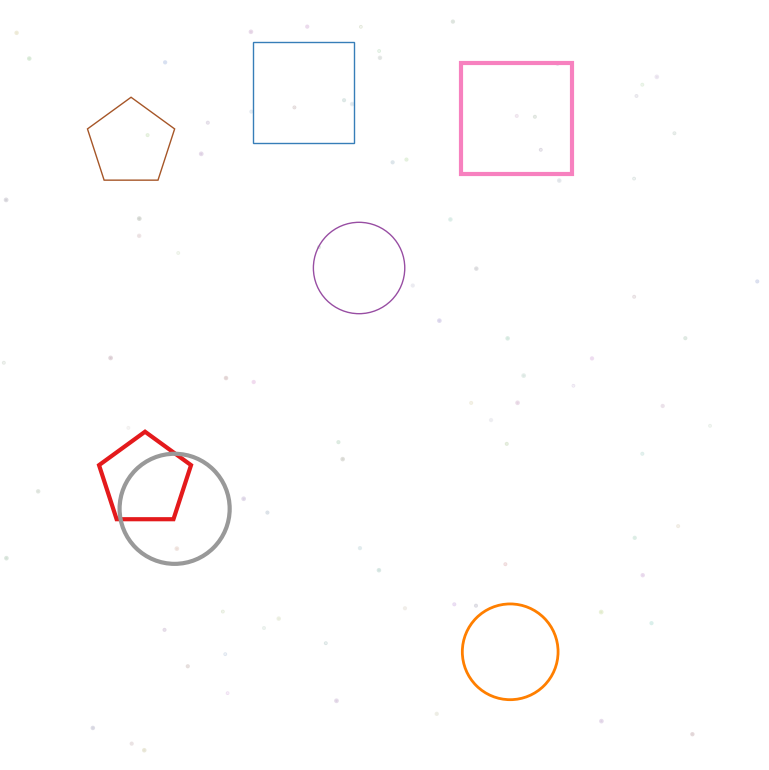[{"shape": "pentagon", "thickness": 1.5, "radius": 0.31, "center": [0.188, 0.377]}, {"shape": "square", "thickness": 0.5, "radius": 0.33, "center": [0.394, 0.88]}, {"shape": "circle", "thickness": 0.5, "radius": 0.3, "center": [0.466, 0.652]}, {"shape": "circle", "thickness": 1, "radius": 0.31, "center": [0.663, 0.153]}, {"shape": "pentagon", "thickness": 0.5, "radius": 0.3, "center": [0.17, 0.814]}, {"shape": "square", "thickness": 1.5, "radius": 0.36, "center": [0.671, 0.847]}, {"shape": "circle", "thickness": 1.5, "radius": 0.36, "center": [0.227, 0.339]}]